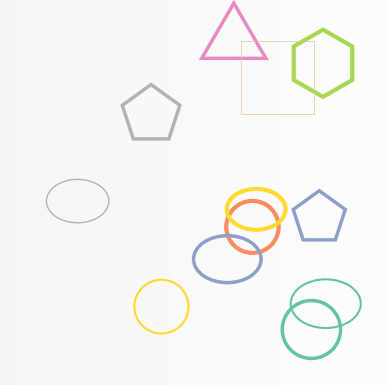[{"shape": "circle", "thickness": 2.5, "radius": 0.38, "center": [0.804, 0.144]}, {"shape": "oval", "thickness": 1.5, "radius": 0.45, "center": [0.841, 0.211]}, {"shape": "circle", "thickness": 3, "radius": 0.34, "center": [0.651, 0.411]}, {"shape": "oval", "thickness": 2.5, "radius": 0.44, "center": [0.587, 0.327]}, {"shape": "pentagon", "thickness": 2.5, "radius": 0.35, "center": [0.824, 0.434]}, {"shape": "triangle", "thickness": 2.5, "radius": 0.48, "center": [0.603, 0.896]}, {"shape": "hexagon", "thickness": 3, "radius": 0.44, "center": [0.834, 0.836]}, {"shape": "oval", "thickness": 3, "radius": 0.38, "center": [0.661, 0.456]}, {"shape": "circle", "thickness": 1.5, "radius": 0.35, "center": [0.417, 0.204]}, {"shape": "square", "thickness": 0.5, "radius": 0.47, "center": [0.716, 0.799]}, {"shape": "oval", "thickness": 1, "radius": 0.4, "center": [0.2, 0.478]}, {"shape": "pentagon", "thickness": 2.5, "radius": 0.39, "center": [0.39, 0.702]}]